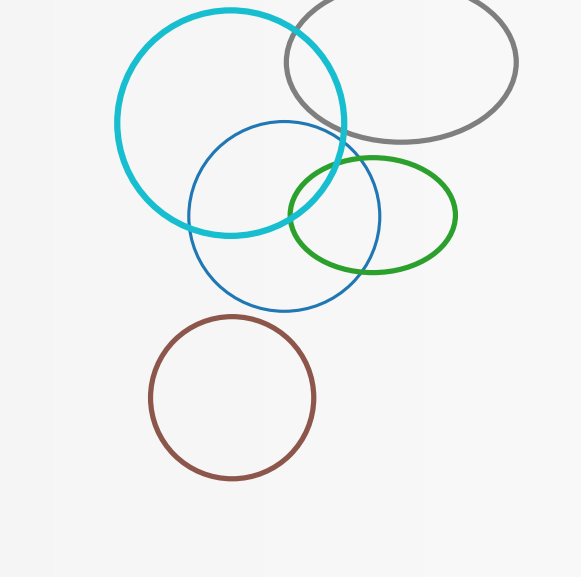[{"shape": "circle", "thickness": 1.5, "radius": 0.82, "center": [0.489, 0.624]}, {"shape": "oval", "thickness": 2.5, "radius": 0.71, "center": [0.641, 0.627]}, {"shape": "circle", "thickness": 2.5, "radius": 0.7, "center": [0.399, 0.31]}, {"shape": "oval", "thickness": 2.5, "radius": 0.99, "center": [0.69, 0.891]}, {"shape": "circle", "thickness": 3, "radius": 0.98, "center": [0.397, 0.786]}]